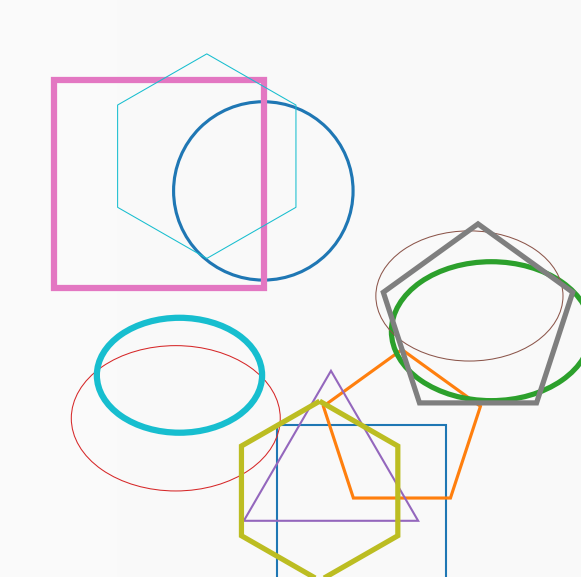[{"shape": "square", "thickness": 1, "radius": 0.72, "center": [0.622, 0.118]}, {"shape": "circle", "thickness": 1.5, "radius": 0.77, "center": [0.453, 0.669]}, {"shape": "pentagon", "thickness": 1.5, "radius": 0.71, "center": [0.691, 0.252]}, {"shape": "oval", "thickness": 2.5, "radius": 0.86, "center": [0.845, 0.426]}, {"shape": "oval", "thickness": 0.5, "radius": 0.9, "center": [0.302, 0.275]}, {"shape": "triangle", "thickness": 1, "radius": 0.87, "center": [0.569, 0.184]}, {"shape": "oval", "thickness": 0.5, "radius": 0.8, "center": [0.808, 0.487]}, {"shape": "square", "thickness": 3, "radius": 0.9, "center": [0.274, 0.68]}, {"shape": "pentagon", "thickness": 2.5, "radius": 0.86, "center": [0.822, 0.44]}, {"shape": "hexagon", "thickness": 2.5, "radius": 0.78, "center": [0.55, 0.149]}, {"shape": "oval", "thickness": 3, "radius": 0.71, "center": [0.309, 0.349]}, {"shape": "hexagon", "thickness": 0.5, "radius": 0.89, "center": [0.356, 0.729]}]